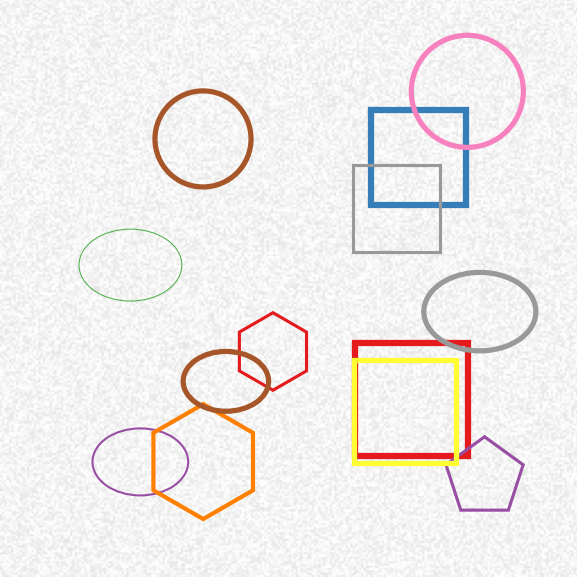[{"shape": "hexagon", "thickness": 1.5, "radius": 0.34, "center": [0.473, 0.391]}, {"shape": "square", "thickness": 3, "radius": 0.49, "center": [0.713, 0.307]}, {"shape": "square", "thickness": 3, "radius": 0.41, "center": [0.725, 0.726]}, {"shape": "oval", "thickness": 0.5, "radius": 0.45, "center": [0.226, 0.54]}, {"shape": "oval", "thickness": 1, "radius": 0.41, "center": [0.243, 0.199]}, {"shape": "pentagon", "thickness": 1.5, "radius": 0.35, "center": [0.839, 0.173]}, {"shape": "hexagon", "thickness": 2, "radius": 0.5, "center": [0.352, 0.2]}, {"shape": "square", "thickness": 2.5, "radius": 0.44, "center": [0.702, 0.286]}, {"shape": "circle", "thickness": 2.5, "radius": 0.42, "center": [0.352, 0.759]}, {"shape": "oval", "thickness": 2.5, "radius": 0.37, "center": [0.391, 0.339]}, {"shape": "circle", "thickness": 2.5, "radius": 0.49, "center": [0.809, 0.841]}, {"shape": "square", "thickness": 1.5, "radius": 0.38, "center": [0.687, 0.638]}, {"shape": "oval", "thickness": 2.5, "radius": 0.49, "center": [0.831, 0.46]}]